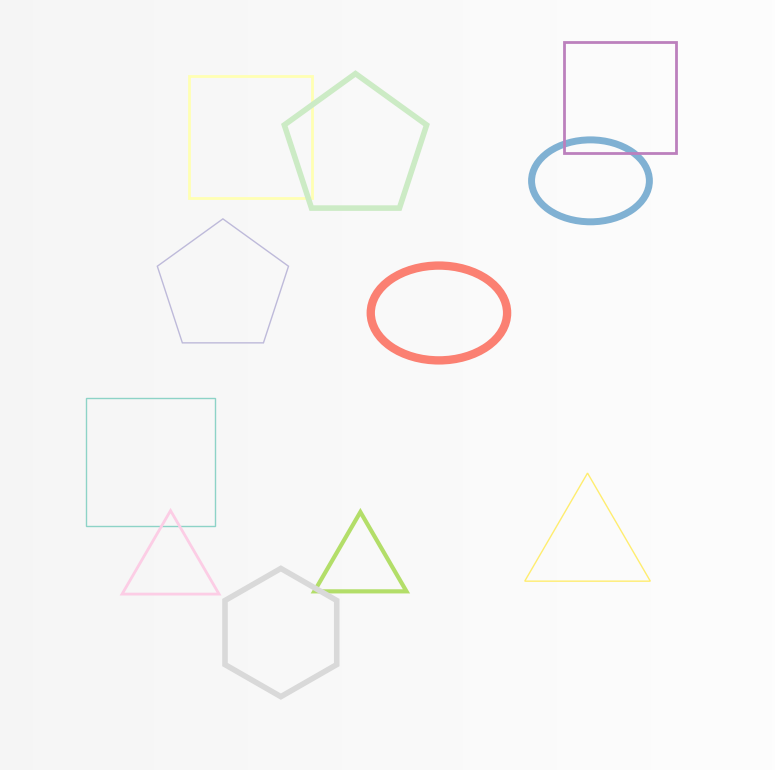[{"shape": "square", "thickness": 0.5, "radius": 0.41, "center": [0.194, 0.4]}, {"shape": "square", "thickness": 1, "radius": 0.4, "center": [0.323, 0.822]}, {"shape": "pentagon", "thickness": 0.5, "radius": 0.45, "center": [0.288, 0.627]}, {"shape": "oval", "thickness": 3, "radius": 0.44, "center": [0.566, 0.594]}, {"shape": "oval", "thickness": 2.5, "radius": 0.38, "center": [0.762, 0.765]}, {"shape": "triangle", "thickness": 1.5, "radius": 0.34, "center": [0.465, 0.266]}, {"shape": "triangle", "thickness": 1, "radius": 0.36, "center": [0.22, 0.265]}, {"shape": "hexagon", "thickness": 2, "radius": 0.42, "center": [0.362, 0.179]}, {"shape": "square", "thickness": 1, "radius": 0.36, "center": [0.8, 0.874]}, {"shape": "pentagon", "thickness": 2, "radius": 0.48, "center": [0.459, 0.808]}, {"shape": "triangle", "thickness": 0.5, "radius": 0.47, "center": [0.758, 0.292]}]